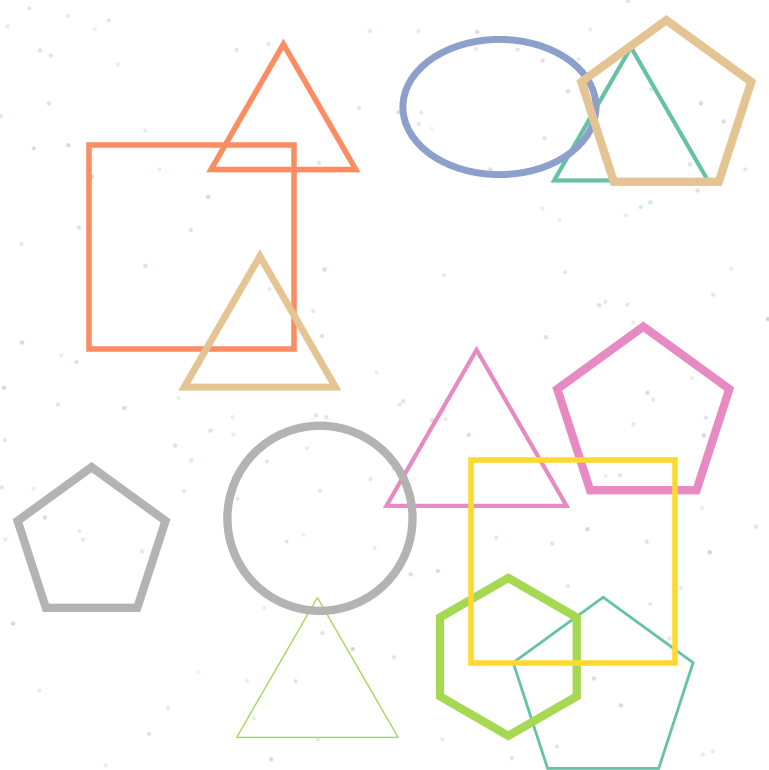[{"shape": "triangle", "thickness": 1.5, "radius": 0.58, "center": [0.819, 0.823]}, {"shape": "pentagon", "thickness": 1, "radius": 0.61, "center": [0.783, 0.101]}, {"shape": "square", "thickness": 2, "radius": 0.66, "center": [0.249, 0.68]}, {"shape": "triangle", "thickness": 2, "radius": 0.54, "center": [0.368, 0.834]}, {"shape": "oval", "thickness": 2.5, "radius": 0.63, "center": [0.649, 0.861]}, {"shape": "pentagon", "thickness": 3, "radius": 0.59, "center": [0.835, 0.458]}, {"shape": "triangle", "thickness": 1.5, "radius": 0.68, "center": [0.619, 0.411]}, {"shape": "triangle", "thickness": 0.5, "radius": 0.61, "center": [0.412, 0.103]}, {"shape": "hexagon", "thickness": 3, "radius": 0.51, "center": [0.66, 0.147]}, {"shape": "square", "thickness": 2, "radius": 0.66, "center": [0.744, 0.271]}, {"shape": "pentagon", "thickness": 3, "radius": 0.58, "center": [0.865, 0.858]}, {"shape": "triangle", "thickness": 2.5, "radius": 0.57, "center": [0.337, 0.554]}, {"shape": "circle", "thickness": 3, "radius": 0.6, "center": [0.416, 0.327]}, {"shape": "pentagon", "thickness": 3, "radius": 0.5, "center": [0.119, 0.292]}]